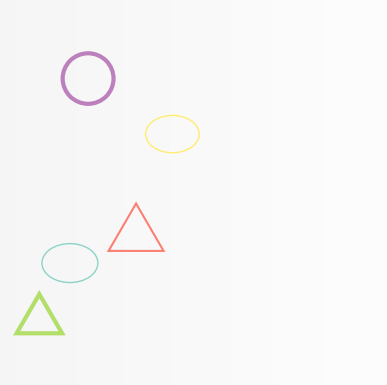[{"shape": "oval", "thickness": 1, "radius": 0.36, "center": [0.18, 0.317]}, {"shape": "triangle", "thickness": 1.5, "radius": 0.41, "center": [0.351, 0.389]}, {"shape": "triangle", "thickness": 3, "radius": 0.34, "center": [0.101, 0.168]}, {"shape": "circle", "thickness": 3, "radius": 0.33, "center": [0.227, 0.796]}, {"shape": "oval", "thickness": 1, "radius": 0.35, "center": [0.445, 0.652]}]